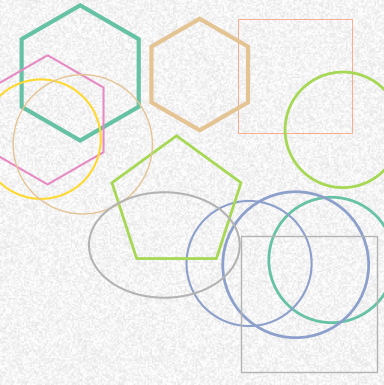[{"shape": "circle", "thickness": 2, "radius": 0.81, "center": [0.861, 0.325]}, {"shape": "hexagon", "thickness": 3, "radius": 0.88, "center": [0.208, 0.811]}, {"shape": "square", "thickness": 0.5, "radius": 0.74, "center": [0.765, 0.802]}, {"shape": "circle", "thickness": 1.5, "radius": 0.81, "center": [0.647, 0.316]}, {"shape": "circle", "thickness": 2, "radius": 0.95, "center": [0.768, 0.312]}, {"shape": "hexagon", "thickness": 1.5, "radius": 0.84, "center": [0.124, 0.689]}, {"shape": "pentagon", "thickness": 2, "radius": 0.88, "center": [0.458, 0.471]}, {"shape": "circle", "thickness": 2, "radius": 0.75, "center": [0.891, 0.663]}, {"shape": "circle", "thickness": 1.5, "radius": 0.78, "center": [0.107, 0.639]}, {"shape": "hexagon", "thickness": 3, "radius": 0.72, "center": [0.519, 0.807]}, {"shape": "circle", "thickness": 1, "radius": 0.9, "center": [0.215, 0.625]}, {"shape": "square", "thickness": 1, "radius": 0.89, "center": [0.802, 0.211]}, {"shape": "oval", "thickness": 1.5, "radius": 0.98, "center": [0.427, 0.364]}]